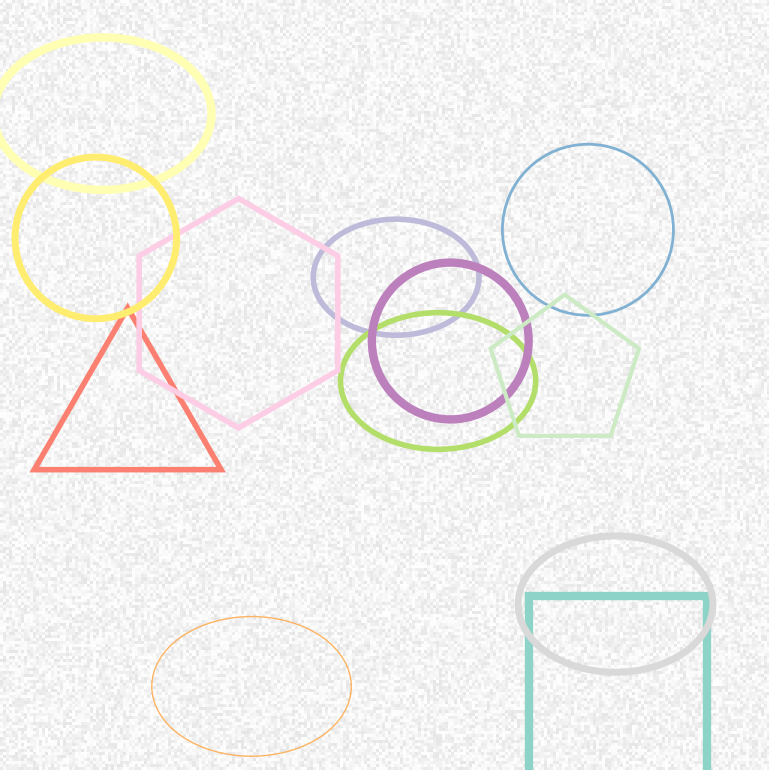[{"shape": "square", "thickness": 3, "radius": 0.58, "center": [0.803, 0.111]}, {"shape": "oval", "thickness": 3, "radius": 0.71, "center": [0.133, 0.852]}, {"shape": "oval", "thickness": 2, "radius": 0.54, "center": [0.514, 0.64]}, {"shape": "triangle", "thickness": 2, "radius": 0.7, "center": [0.166, 0.46]}, {"shape": "circle", "thickness": 1, "radius": 0.56, "center": [0.764, 0.702]}, {"shape": "oval", "thickness": 0.5, "radius": 0.65, "center": [0.327, 0.109]}, {"shape": "oval", "thickness": 2, "radius": 0.63, "center": [0.569, 0.505]}, {"shape": "hexagon", "thickness": 2, "radius": 0.74, "center": [0.31, 0.593]}, {"shape": "oval", "thickness": 2.5, "radius": 0.63, "center": [0.799, 0.215]}, {"shape": "circle", "thickness": 3, "radius": 0.51, "center": [0.585, 0.557]}, {"shape": "pentagon", "thickness": 1.5, "radius": 0.51, "center": [0.733, 0.516]}, {"shape": "circle", "thickness": 2.5, "radius": 0.52, "center": [0.124, 0.691]}]